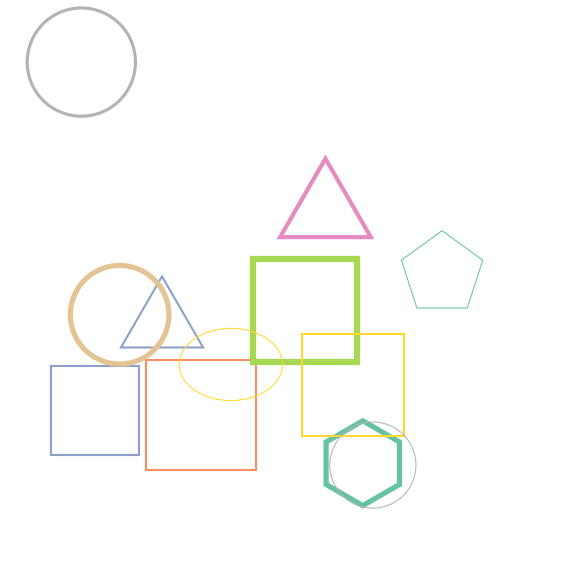[{"shape": "hexagon", "thickness": 2.5, "radius": 0.37, "center": [0.628, 0.197]}, {"shape": "pentagon", "thickness": 0.5, "radius": 0.37, "center": [0.766, 0.526]}, {"shape": "square", "thickness": 1, "radius": 0.47, "center": [0.348, 0.28]}, {"shape": "square", "thickness": 1, "radius": 0.38, "center": [0.164, 0.288]}, {"shape": "triangle", "thickness": 1, "radius": 0.41, "center": [0.281, 0.438]}, {"shape": "triangle", "thickness": 2, "radius": 0.45, "center": [0.564, 0.634]}, {"shape": "square", "thickness": 3, "radius": 0.45, "center": [0.528, 0.461]}, {"shape": "oval", "thickness": 0.5, "radius": 0.45, "center": [0.4, 0.368]}, {"shape": "square", "thickness": 1, "radius": 0.44, "center": [0.61, 0.332]}, {"shape": "circle", "thickness": 2.5, "radius": 0.43, "center": [0.207, 0.454]}, {"shape": "circle", "thickness": 0.5, "radius": 0.37, "center": [0.646, 0.194]}, {"shape": "circle", "thickness": 1.5, "radius": 0.47, "center": [0.141, 0.892]}]